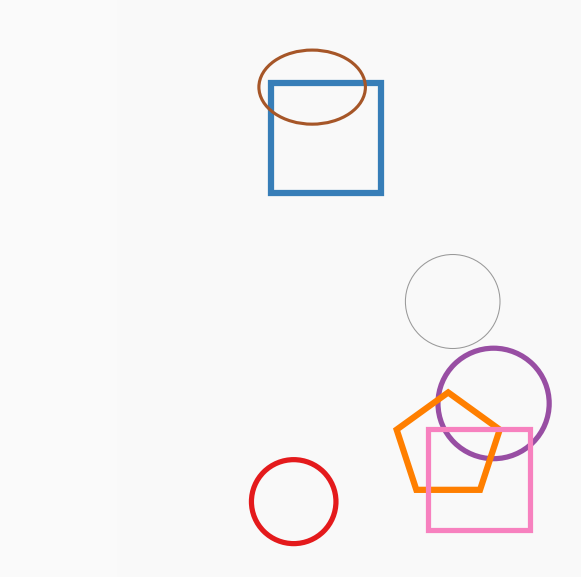[{"shape": "circle", "thickness": 2.5, "radius": 0.36, "center": [0.505, 0.13]}, {"shape": "square", "thickness": 3, "radius": 0.47, "center": [0.561, 0.76]}, {"shape": "circle", "thickness": 2.5, "radius": 0.48, "center": [0.849, 0.301]}, {"shape": "pentagon", "thickness": 3, "radius": 0.47, "center": [0.771, 0.226]}, {"shape": "oval", "thickness": 1.5, "radius": 0.46, "center": [0.537, 0.848]}, {"shape": "square", "thickness": 2.5, "radius": 0.44, "center": [0.824, 0.168]}, {"shape": "circle", "thickness": 0.5, "radius": 0.41, "center": [0.779, 0.477]}]